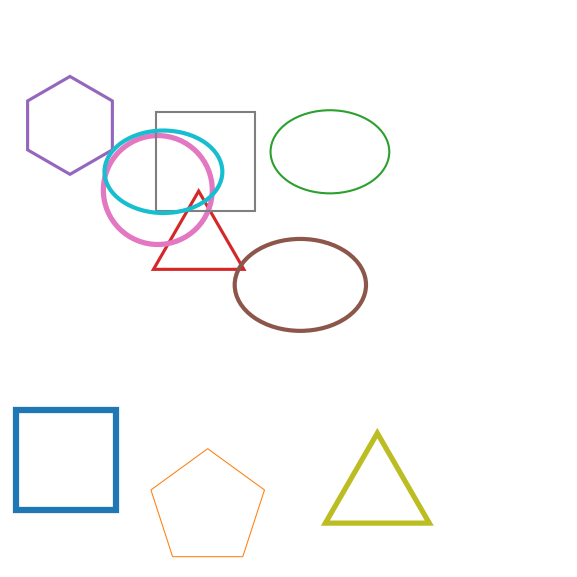[{"shape": "square", "thickness": 3, "radius": 0.43, "center": [0.114, 0.202]}, {"shape": "pentagon", "thickness": 0.5, "radius": 0.52, "center": [0.36, 0.119]}, {"shape": "oval", "thickness": 1, "radius": 0.51, "center": [0.571, 0.736]}, {"shape": "triangle", "thickness": 1.5, "radius": 0.45, "center": [0.344, 0.578]}, {"shape": "hexagon", "thickness": 1.5, "radius": 0.42, "center": [0.121, 0.782]}, {"shape": "oval", "thickness": 2, "radius": 0.57, "center": [0.52, 0.506]}, {"shape": "circle", "thickness": 2.5, "radius": 0.47, "center": [0.273, 0.67]}, {"shape": "square", "thickness": 1, "radius": 0.43, "center": [0.355, 0.72]}, {"shape": "triangle", "thickness": 2.5, "radius": 0.52, "center": [0.653, 0.145]}, {"shape": "oval", "thickness": 2, "radius": 0.51, "center": [0.283, 0.702]}]